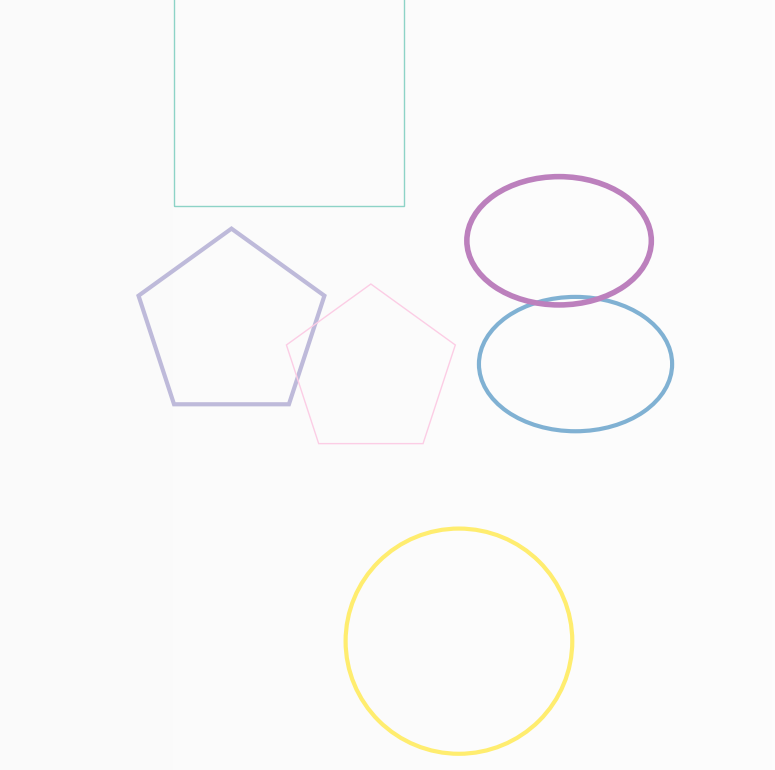[{"shape": "square", "thickness": 0.5, "radius": 0.74, "center": [0.373, 0.881]}, {"shape": "pentagon", "thickness": 1.5, "radius": 0.63, "center": [0.299, 0.577]}, {"shape": "oval", "thickness": 1.5, "radius": 0.62, "center": [0.743, 0.527]}, {"shape": "pentagon", "thickness": 0.5, "radius": 0.57, "center": [0.479, 0.517]}, {"shape": "oval", "thickness": 2, "radius": 0.6, "center": [0.721, 0.687]}, {"shape": "circle", "thickness": 1.5, "radius": 0.73, "center": [0.592, 0.167]}]